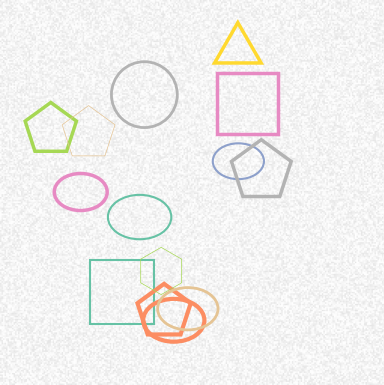[{"shape": "oval", "thickness": 1.5, "radius": 0.41, "center": [0.363, 0.436]}, {"shape": "square", "thickness": 1.5, "radius": 0.42, "center": [0.316, 0.242]}, {"shape": "pentagon", "thickness": 3, "radius": 0.36, "center": [0.426, 0.19]}, {"shape": "oval", "thickness": 3, "radius": 0.4, "center": [0.451, 0.168]}, {"shape": "oval", "thickness": 1.5, "radius": 0.33, "center": [0.619, 0.581]}, {"shape": "oval", "thickness": 2.5, "radius": 0.34, "center": [0.21, 0.501]}, {"shape": "square", "thickness": 2.5, "radius": 0.4, "center": [0.644, 0.731]}, {"shape": "hexagon", "thickness": 0.5, "radius": 0.31, "center": [0.419, 0.296]}, {"shape": "pentagon", "thickness": 2.5, "radius": 0.35, "center": [0.132, 0.664]}, {"shape": "triangle", "thickness": 2.5, "radius": 0.35, "center": [0.618, 0.871]}, {"shape": "pentagon", "thickness": 0.5, "radius": 0.36, "center": [0.23, 0.654]}, {"shape": "oval", "thickness": 2, "radius": 0.39, "center": [0.488, 0.198]}, {"shape": "pentagon", "thickness": 2.5, "radius": 0.41, "center": [0.679, 0.556]}, {"shape": "circle", "thickness": 2, "radius": 0.43, "center": [0.375, 0.754]}]